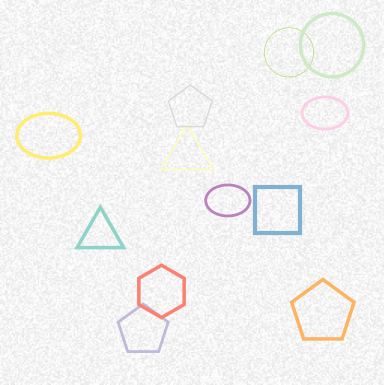[{"shape": "triangle", "thickness": 2.5, "radius": 0.35, "center": [0.261, 0.392]}, {"shape": "triangle", "thickness": 1, "radius": 0.39, "center": [0.486, 0.598]}, {"shape": "pentagon", "thickness": 2, "radius": 0.34, "center": [0.372, 0.142]}, {"shape": "hexagon", "thickness": 2.5, "radius": 0.34, "center": [0.419, 0.243]}, {"shape": "square", "thickness": 3, "radius": 0.3, "center": [0.721, 0.455]}, {"shape": "pentagon", "thickness": 2.5, "radius": 0.43, "center": [0.839, 0.189]}, {"shape": "circle", "thickness": 0.5, "radius": 0.32, "center": [0.751, 0.864]}, {"shape": "oval", "thickness": 2, "radius": 0.3, "center": [0.844, 0.706]}, {"shape": "pentagon", "thickness": 1, "radius": 0.3, "center": [0.494, 0.719]}, {"shape": "oval", "thickness": 2, "radius": 0.29, "center": [0.592, 0.479]}, {"shape": "circle", "thickness": 2.5, "radius": 0.41, "center": [0.863, 0.883]}, {"shape": "oval", "thickness": 2.5, "radius": 0.41, "center": [0.126, 0.648]}]